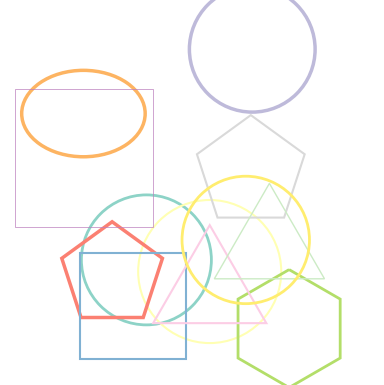[{"shape": "circle", "thickness": 2, "radius": 0.84, "center": [0.38, 0.325]}, {"shape": "circle", "thickness": 1.5, "radius": 0.93, "center": [0.545, 0.295]}, {"shape": "circle", "thickness": 2.5, "radius": 0.82, "center": [0.655, 0.872]}, {"shape": "pentagon", "thickness": 2.5, "radius": 0.69, "center": [0.291, 0.287]}, {"shape": "square", "thickness": 1.5, "radius": 0.69, "center": [0.346, 0.205]}, {"shape": "oval", "thickness": 2.5, "radius": 0.8, "center": [0.217, 0.705]}, {"shape": "hexagon", "thickness": 2, "radius": 0.77, "center": [0.751, 0.147]}, {"shape": "triangle", "thickness": 1.5, "radius": 0.85, "center": [0.545, 0.245]}, {"shape": "pentagon", "thickness": 1.5, "radius": 0.74, "center": [0.651, 0.554]}, {"shape": "square", "thickness": 0.5, "radius": 0.9, "center": [0.219, 0.59]}, {"shape": "triangle", "thickness": 1, "radius": 0.83, "center": [0.7, 0.358]}, {"shape": "circle", "thickness": 2, "radius": 0.83, "center": [0.638, 0.377]}]